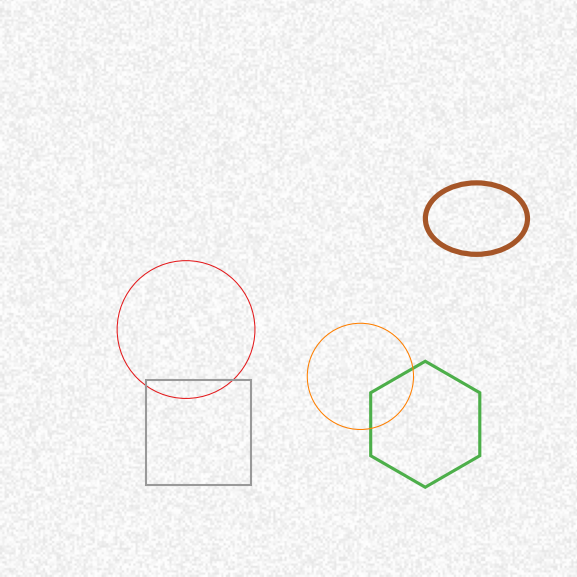[{"shape": "circle", "thickness": 0.5, "radius": 0.6, "center": [0.322, 0.428]}, {"shape": "hexagon", "thickness": 1.5, "radius": 0.55, "center": [0.736, 0.265]}, {"shape": "circle", "thickness": 0.5, "radius": 0.46, "center": [0.624, 0.347]}, {"shape": "oval", "thickness": 2.5, "radius": 0.44, "center": [0.825, 0.621]}, {"shape": "square", "thickness": 1, "radius": 0.46, "center": [0.343, 0.25]}]